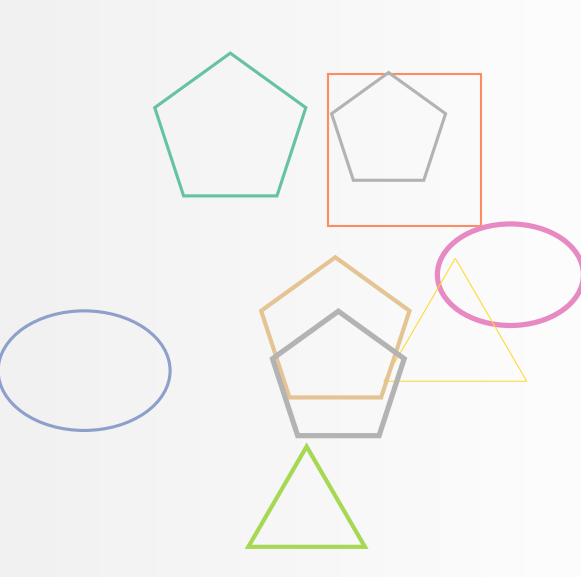[{"shape": "pentagon", "thickness": 1.5, "radius": 0.68, "center": [0.396, 0.77]}, {"shape": "square", "thickness": 1, "radius": 0.66, "center": [0.696, 0.739]}, {"shape": "oval", "thickness": 1.5, "radius": 0.74, "center": [0.145, 0.357]}, {"shape": "oval", "thickness": 2.5, "radius": 0.63, "center": [0.878, 0.523]}, {"shape": "triangle", "thickness": 2, "radius": 0.58, "center": [0.528, 0.11]}, {"shape": "triangle", "thickness": 0.5, "radius": 0.71, "center": [0.783, 0.41]}, {"shape": "pentagon", "thickness": 2, "radius": 0.67, "center": [0.577, 0.419]}, {"shape": "pentagon", "thickness": 1.5, "radius": 0.52, "center": [0.669, 0.77]}, {"shape": "pentagon", "thickness": 2.5, "radius": 0.6, "center": [0.582, 0.341]}]